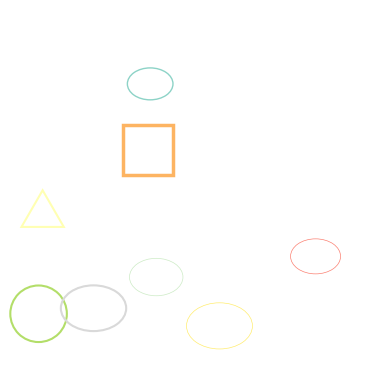[{"shape": "oval", "thickness": 1, "radius": 0.3, "center": [0.39, 0.782]}, {"shape": "triangle", "thickness": 1.5, "radius": 0.32, "center": [0.111, 0.442]}, {"shape": "oval", "thickness": 0.5, "radius": 0.32, "center": [0.82, 0.334]}, {"shape": "square", "thickness": 2.5, "radius": 0.32, "center": [0.385, 0.611]}, {"shape": "circle", "thickness": 1.5, "radius": 0.37, "center": [0.1, 0.185]}, {"shape": "oval", "thickness": 1.5, "radius": 0.42, "center": [0.243, 0.199]}, {"shape": "oval", "thickness": 0.5, "radius": 0.35, "center": [0.406, 0.28]}, {"shape": "oval", "thickness": 0.5, "radius": 0.43, "center": [0.57, 0.154]}]